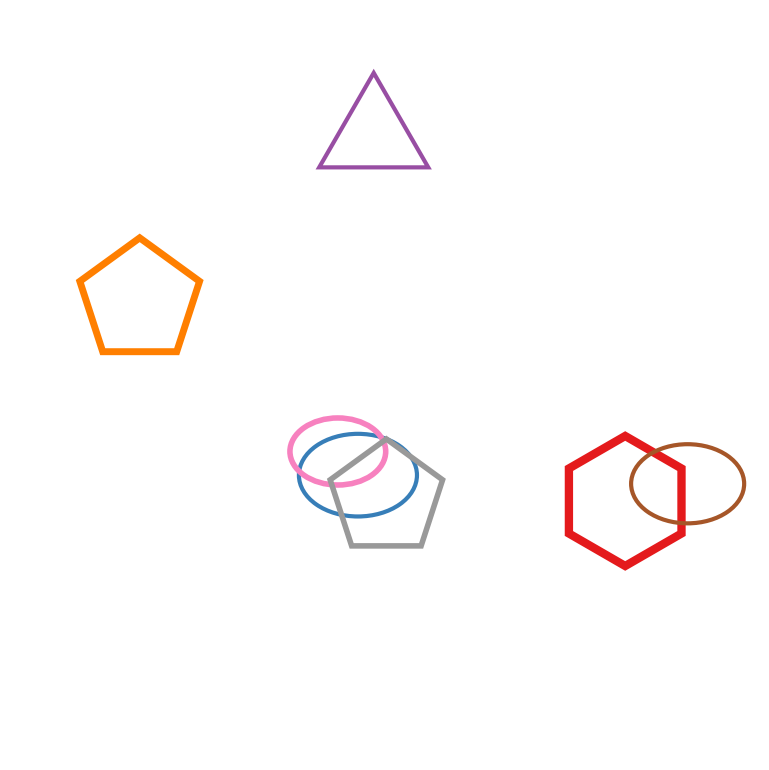[{"shape": "hexagon", "thickness": 3, "radius": 0.42, "center": [0.812, 0.349]}, {"shape": "oval", "thickness": 1.5, "radius": 0.38, "center": [0.465, 0.383]}, {"shape": "triangle", "thickness": 1.5, "radius": 0.41, "center": [0.485, 0.824]}, {"shape": "pentagon", "thickness": 2.5, "radius": 0.41, "center": [0.181, 0.609]}, {"shape": "oval", "thickness": 1.5, "radius": 0.37, "center": [0.893, 0.372]}, {"shape": "oval", "thickness": 2, "radius": 0.31, "center": [0.439, 0.414]}, {"shape": "pentagon", "thickness": 2, "radius": 0.38, "center": [0.502, 0.353]}]